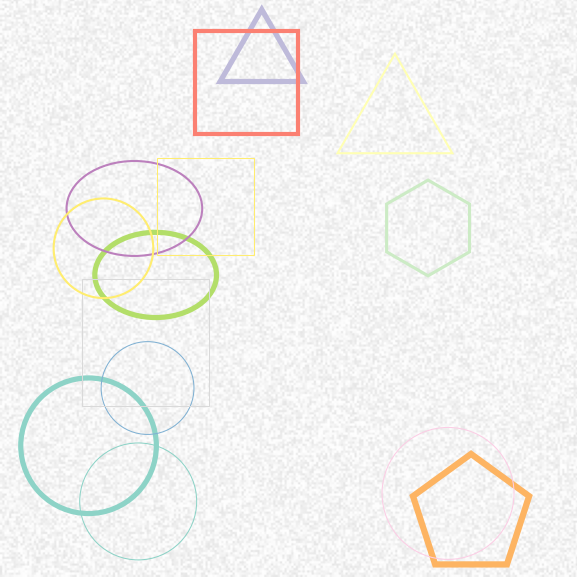[{"shape": "circle", "thickness": 2.5, "radius": 0.59, "center": [0.153, 0.227]}, {"shape": "circle", "thickness": 0.5, "radius": 0.51, "center": [0.239, 0.131]}, {"shape": "triangle", "thickness": 1, "radius": 0.57, "center": [0.684, 0.791]}, {"shape": "triangle", "thickness": 2.5, "radius": 0.42, "center": [0.453, 0.9]}, {"shape": "square", "thickness": 2, "radius": 0.44, "center": [0.426, 0.856]}, {"shape": "circle", "thickness": 0.5, "radius": 0.4, "center": [0.255, 0.327]}, {"shape": "pentagon", "thickness": 3, "radius": 0.53, "center": [0.816, 0.107]}, {"shape": "oval", "thickness": 2.5, "radius": 0.53, "center": [0.27, 0.523]}, {"shape": "circle", "thickness": 0.5, "radius": 0.57, "center": [0.776, 0.145]}, {"shape": "square", "thickness": 0.5, "radius": 0.55, "center": [0.253, 0.406]}, {"shape": "oval", "thickness": 1, "radius": 0.59, "center": [0.233, 0.638]}, {"shape": "hexagon", "thickness": 1.5, "radius": 0.41, "center": [0.741, 0.604]}, {"shape": "circle", "thickness": 1, "radius": 0.43, "center": [0.179, 0.569]}, {"shape": "square", "thickness": 0.5, "radius": 0.42, "center": [0.356, 0.642]}]